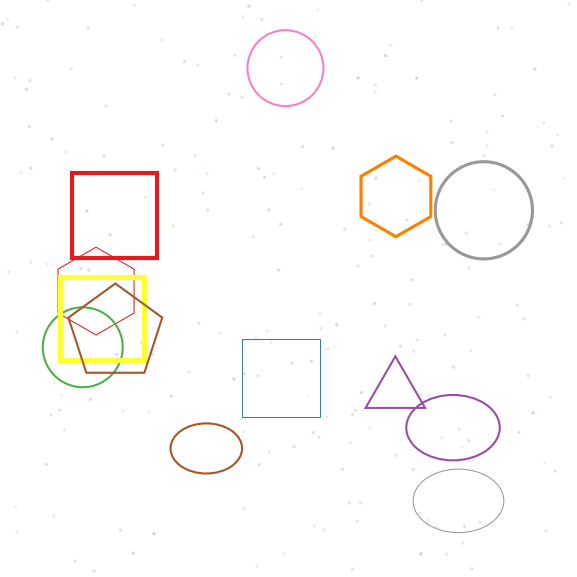[{"shape": "hexagon", "thickness": 0.5, "radius": 0.38, "center": [0.166, 0.495]}, {"shape": "square", "thickness": 2, "radius": 0.36, "center": [0.198, 0.626]}, {"shape": "square", "thickness": 0.5, "radius": 0.34, "center": [0.487, 0.344]}, {"shape": "circle", "thickness": 1, "radius": 0.35, "center": [0.143, 0.398]}, {"shape": "oval", "thickness": 1, "radius": 0.4, "center": [0.784, 0.259]}, {"shape": "triangle", "thickness": 1, "radius": 0.3, "center": [0.685, 0.323]}, {"shape": "hexagon", "thickness": 1.5, "radius": 0.35, "center": [0.686, 0.659]}, {"shape": "square", "thickness": 2.5, "radius": 0.36, "center": [0.177, 0.448]}, {"shape": "pentagon", "thickness": 1, "radius": 0.43, "center": [0.2, 0.423]}, {"shape": "oval", "thickness": 1, "radius": 0.31, "center": [0.357, 0.223]}, {"shape": "circle", "thickness": 1, "radius": 0.33, "center": [0.494, 0.881]}, {"shape": "circle", "thickness": 1.5, "radius": 0.42, "center": [0.838, 0.635]}, {"shape": "oval", "thickness": 0.5, "radius": 0.39, "center": [0.794, 0.132]}]